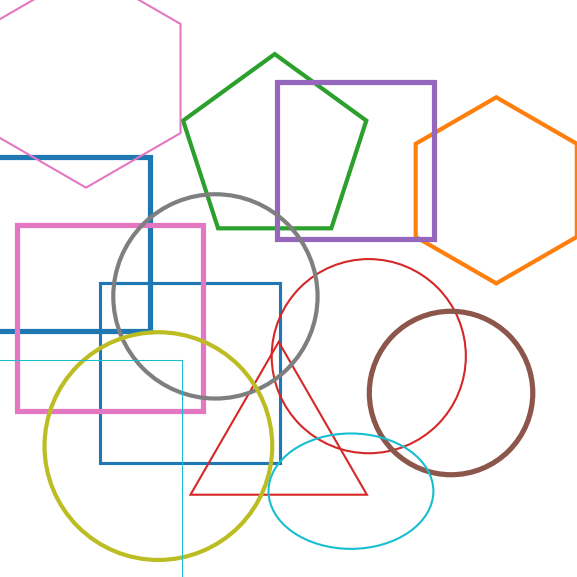[{"shape": "square", "thickness": 1.5, "radius": 0.78, "center": [0.329, 0.353]}, {"shape": "square", "thickness": 2.5, "radius": 0.75, "center": [0.109, 0.577]}, {"shape": "hexagon", "thickness": 2, "radius": 0.81, "center": [0.859, 0.67]}, {"shape": "pentagon", "thickness": 2, "radius": 0.83, "center": [0.476, 0.739]}, {"shape": "triangle", "thickness": 1, "radius": 0.88, "center": [0.483, 0.231]}, {"shape": "circle", "thickness": 1, "radius": 0.84, "center": [0.639, 0.382]}, {"shape": "square", "thickness": 2.5, "radius": 0.68, "center": [0.616, 0.721]}, {"shape": "circle", "thickness": 2.5, "radius": 0.71, "center": [0.781, 0.319]}, {"shape": "hexagon", "thickness": 1, "radius": 0.94, "center": [0.149, 0.863]}, {"shape": "square", "thickness": 2.5, "radius": 0.81, "center": [0.19, 0.449]}, {"shape": "circle", "thickness": 2, "radius": 0.88, "center": [0.373, 0.486]}, {"shape": "circle", "thickness": 2, "radius": 0.99, "center": [0.274, 0.227]}, {"shape": "oval", "thickness": 1, "radius": 0.71, "center": [0.608, 0.149]}, {"shape": "square", "thickness": 0.5, "radius": 0.98, "center": [0.119, 0.179]}]